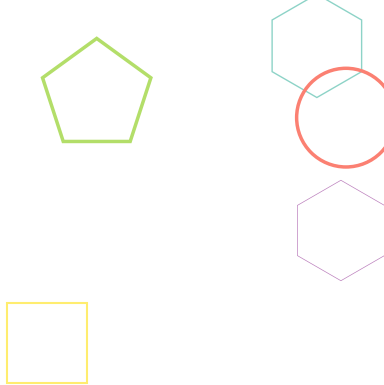[{"shape": "hexagon", "thickness": 1, "radius": 0.67, "center": [0.823, 0.881]}, {"shape": "circle", "thickness": 2.5, "radius": 0.64, "center": [0.899, 0.694]}, {"shape": "pentagon", "thickness": 2.5, "radius": 0.74, "center": [0.251, 0.752]}, {"shape": "hexagon", "thickness": 0.5, "radius": 0.65, "center": [0.885, 0.401]}, {"shape": "square", "thickness": 1.5, "radius": 0.52, "center": [0.122, 0.109]}]